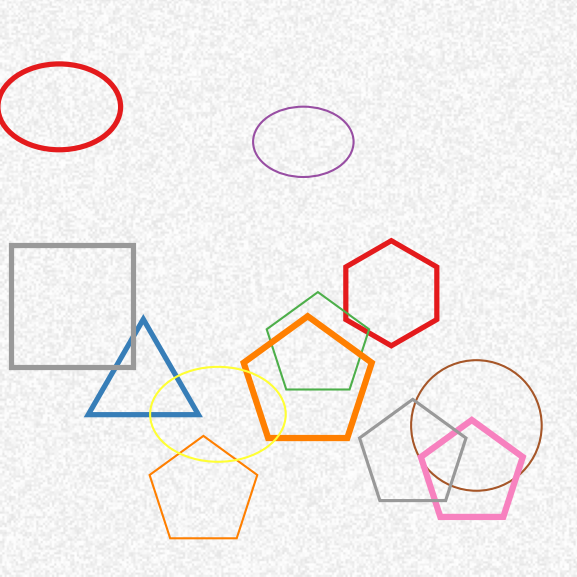[{"shape": "oval", "thickness": 2.5, "radius": 0.53, "center": [0.103, 0.814]}, {"shape": "hexagon", "thickness": 2.5, "radius": 0.45, "center": [0.678, 0.491]}, {"shape": "triangle", "thickness": 2.5, "radius": 0.55, "center": [0.248, 0.336]}, {"shape": "pentagon", "thickness": 1, "radius": 0.47, "center": [0.55, 0.4]}, {"shape": "oval", "thickness": 1, "radius": 0.43, "center": [0.525, 0.754]}, {"shape": "pentagon", "thickness": 3, "radius": 0.58, "center": [0.533, 0.335]}, {"shape": "pentagon", "thickness": 1, "radius": 0.49, "center": [0.352, 0.146]}, {"shape": "oval", "thickness": 1, "radius": 0.59, "center": [0.377, 0.282]}, {"shape": "circle", "thickness": 1, "radius": 0.57, "center": [0.825, 0.262]}, {"shape": "pentagon", "thickness": 3, "radius": 0.46, "center": [0.817, 0.179]}, {"shape": "square", "thickness": 2.5, "radius": 0.53, "center": [0.125, 0.47]}, {"shape": "pentagon", "thickness": 1.5, "radius": 0.48, "center": [0.715, 0.211]}]